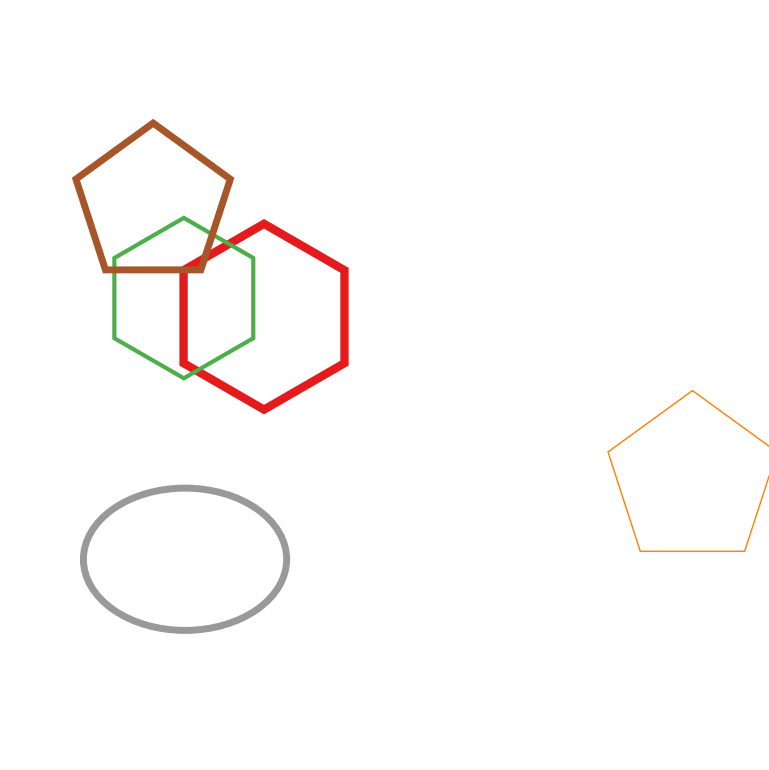[{"shape": "hexagon", "thickness": 3, "radius": 0.6, "center": [0.343, 0.589]}, {"shape": "hexagon", "thickness": 1.5, "radius": 0.52, "center": [0.239, 0.613]}, {"shape": "pentagon", "thickness": 0.5, "radius": 0.58, "center": [0.899, 0.377]}, {"shape": "pentagon", "thickness": 2.5, "radius": 0.53, "center": [0.199, 0.735]}, {"shape": "oval", "thickness": 2.5, "radius": 0.66, "center": [0.24, 0.274]}]